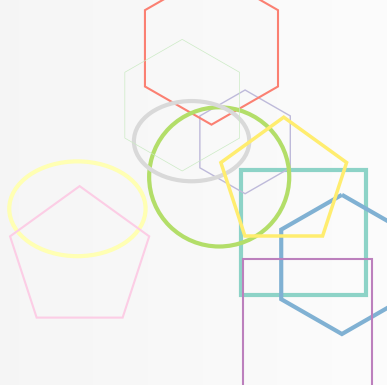[{"shape": "square", "thickness": 3, "radius": 0.81, "center": [0.783, 0.396]}, {"shape": "oval", "thickness": 3, "radius": 0.88, "center": [0.2, 0.458]}, {"shape": "hexagon", "thickness": 1, "radius": 0.67, "center": [0.632, 0.632]}, {"shape": "hexagon", "thickness": 1.5, "radius": 0.99, "center": [0.546, 0.874]}, {"shape": "hexagon", "thickness": 3, "radius": 0.9, "center": [0.882, 0.313]}, {"shape": "circle", "thickness": 3, "radius": 0.9, "center": [0.566, 0.541]}, {"shape": "pentagon", "thickness": 1.5, "radius": 0.94, "center": [0.206, 0.328]}, {"shape": "oval", "thickness": 3, "radius": 0.74, "center": [0.494, 0.633]}, {"shape": "square", "thickness": 1.5, "radius": 0.83, "center": [0.794, 0.161]}, {"shape": "hexagon", "thickness": 0.5, "radius": 0.85, "center": [0.47, 0.727]}, {"shape": "pentagon", "thickness": 2.5, "radius": 0.85, "center": [0.732, 0.525]}]